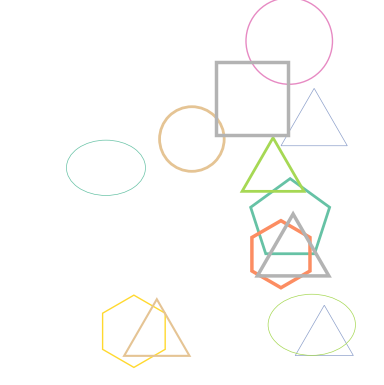[{"shape": "pentagon", "thickness": 2, "radius": 0.54, "center": [0.754, 0.428]}, {"shape": "oval", "thickness": 0.5, "radius": 0.51, "center": [0.275, 0.564]}, {"shape": "hexagon", "thickness": 2.5, "radius": 0.44, "center": [0.73, 0.34]}, {"shape": "triangle", "thickness": 0.5, "radius": 0.44, "center": [0.842, 0.12]}, {"shape": "triangle", "thickness": 0.5, "radius": 0.5, "center": [0.816, 0.671]}, {"shape": "circle", "thickness": 1, "radius": 0.56, "center": [0.751, 0.893]}, {"shape": "oval", "thickness": 0.5, "radius": 0.57, "center": [0.81, 0.156]}, {"shape": "triangle", "thickness": 2, "radius": 0.46, "center": [0.709, 0.549]}, {"shape": "hexagon", "thickness": 1, "radius": 0.47, "center": [0.348, 0.14]}, {"shape": "triangle", "thickness": 1.5, "radius": 0.49, "center": [0.407, 0.125]}, {"shape": "circle", "thickness": 2, "radius": 0.42, "center": [0.498, 0.639]}, {"shape": "square", "thickness": 2.5, "radius": 0.47, "center": [0.654, 0.744]}, {"shape": "triangle", "thickness": 2.5, "radius": 0.54, "center": [0.761, 0.337]}]